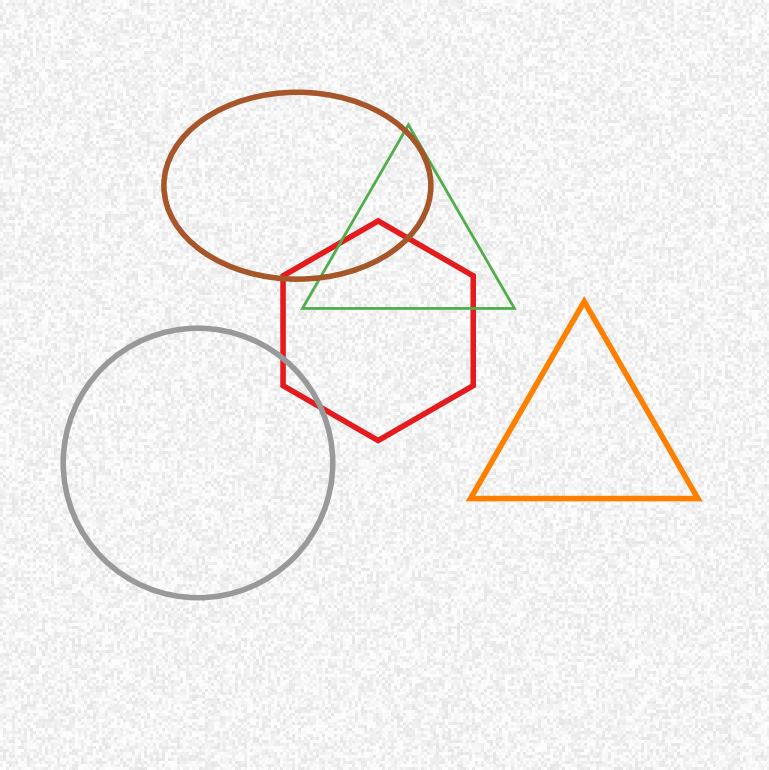[{"shape": "hexagon", "thickness": 2, "radius": 0.71, "center": [0.491, 0.57]}, {"shape": "triangle", "thickness": 1, "radius": 0.79, "center": [0.53, 0.679]}, {"shape": "triangle", "thickness": 2, "radius": 0.85, "center": [0.759, 0.438]}, {"shape": "oval", "thickness": 2, "radius": 0.87, "center": [0.386, 0.759]}, {"shape": "circle", "thickness": 2, "radius": 0.88, "center": [0.257, 0.399]}]